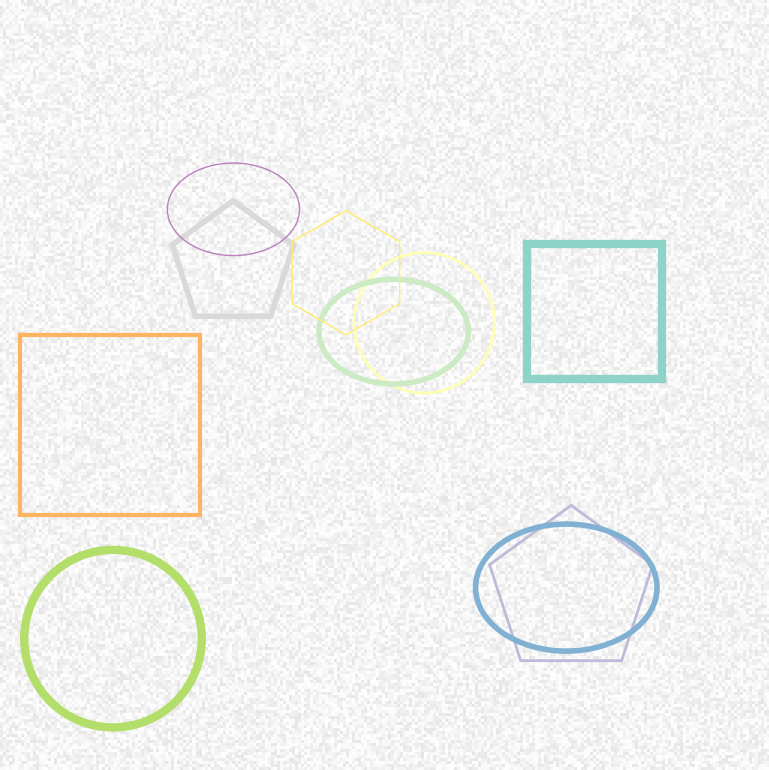[{"shape": "square", "thickness": 3, "radius": 0.44, "center": [0.772, 0.596]}, {"shape": "circle", "thickness": 1, "radius": 0.46, "center": [0.551, 0.581]}, {"shape": "pentagon", "thickness": 1, "radius": 0.56, "center": [0.742, 0.232]}, {"shape": "oval", "thickness": 2, "radius": 0.59, "center": [0.735, 0.237]}, {"shape": "square", "thickness": 1.5, "radius": 0.58, "center": [0.143, 0.448]}, {"shape": "circle", "thickness": 3, "radius": 0.58, "center": [0.147, 0.171]}, {"shape": "pentagon", "thickness": 2, "radius": 0.41, "center": [0.303, 0.656]}, {"shape": "oval", "thickness": 0.5, "radius": 0.43, "center": [0.303, 0.728]}, {"shape": "oval", "thickness": 2, "radius": 0.49, "center": [0.511, 0.569]}, {"shape": "hexagon", "thickness": 0.5, "radius": 0.4, "center": [0.449, 0.646]}]